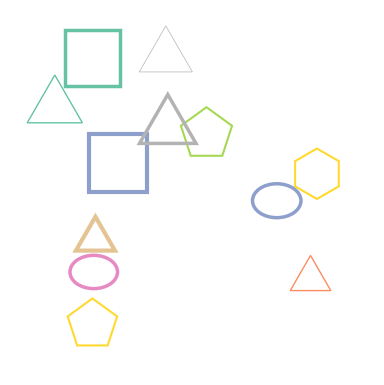[{"shape": "triangle", "thickness": 1, "radius": 0.41, "center": [0.142, 0.722]}, {"shape": "square", "thickness": 2.5, "radius": 0.36, "center": [0.241, 0.849]}, {"shape": "triangle", "thickness": 1, "radius": 0.3, "center": [0.807, 0.276]}, {"shape": "square", "thickness": 3, "radius": 0.38, "center": [0.307, 0.577]}, {"shape": "oval", "thickness": 2.5, "radius": 0.31, "center": [0.719, 0.479]}, {"shape": "oval", "thickness": 2.5, "radius": 0.31, "center": [0.243, 0.294]}, {"shape": "pentagon", "thickness": 1.5, "radius": 0.35, "center": [0.536, 0.652]}, {"shape": "hexagon", "thickness": 1.5, "radius": 0.33, "center": [0.823, 0.549]}, {"shape": "pentagon", "thickness": 1.5, "radius": 0.34, "center": [0.24, 0.157]}, {"shape": "triangle", "thickness": 3, "radius": 0.29, "center": [0.248, 0.378]}, {"shape": "triangle", "thickness": 2.5, "radius": 0.42, "center": [0.436, 0.67]}, {"shape": "triangle", "thickness": 0.5, "radius": 0.4, "center": [0.431, 0.853]}]